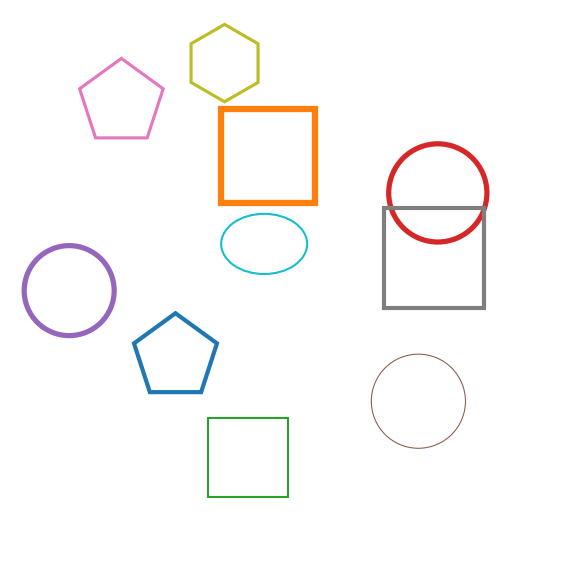[{"shape": "pentagon", "thickness": 2, "radius": 0.38, "center": [0.304, 0.381]}, {"shape": "square", "thickness": 3, "radius": 0.4, "center": [0.464, 0.729]}, {"shape": "square", "thickness": 1, "radius": 0.35, "center": [0.43, 0.207]}, {"shape": "circle", "thickness": 2.5, "radius": 0.43, "center": [0.758, 0.665]}, {"shape": "circle", "thickness": 2.5, "radius": 0.39, "center": [0.12, 0.496]}, {"shape": "circle", "thickness": 0.5, "radius": 0.41, "center": [0.724, 0.304]}, {"shape": "pentagon", "thickness": 1.5, "radius": 0.38, "center": [0.21, 0.822]}, {"shape": "square", "thickness": 2, "radius": 0.43, "center": [0.751, 0.552]}, {"shape": "hexagon", "thickness": 1.5, "radius": 0.33, "center": [0.389, 0.89]}, {"shape": "oval", "thickness": 1, "radius": 0.37, "center": [0.457, 0.577]}]